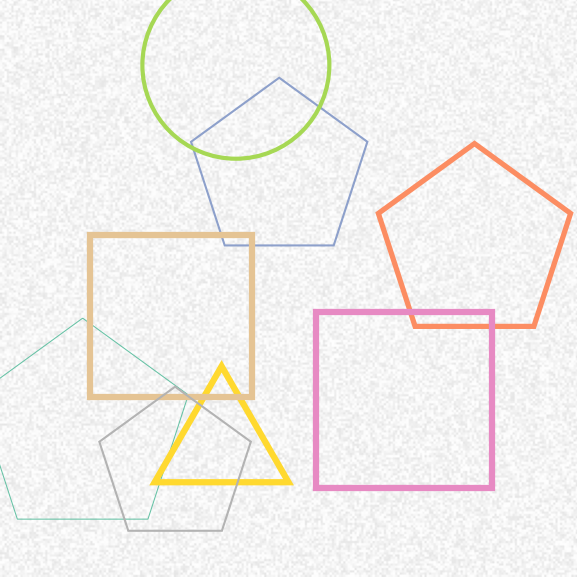[{"shape": "pentagon", "thickness": 0.5, "radius": 0.96, "center": [0.143, 0.256]}, {"shape": "pentagon", "thickness": 2.5, "radius": 0.87, "center": [0.822, 0.576]}, {"shape": "pentagon", "thickness": 1, "radius": 0.8, "center": [0.483, 0.704]}, {"shape": "square", "thickness": 3, "radius": 0.76, "center": [0.699, 0.306]}, {"shape": "circle", "thickness": 2, "radius": 0.81, "center": [0.408, 0.886]}, {"shape": "triangle", "thickness": 3, "radius": 0.67, "center": [0.384, 0.231]}, {"shape": "square", "thickness": 3, "radius": 0.7, "center": [0.296, 0.452]}, {"shape": "pentagon", "thickness": 1, "radius": 0.69, "center": [0.303, 0.192]}]